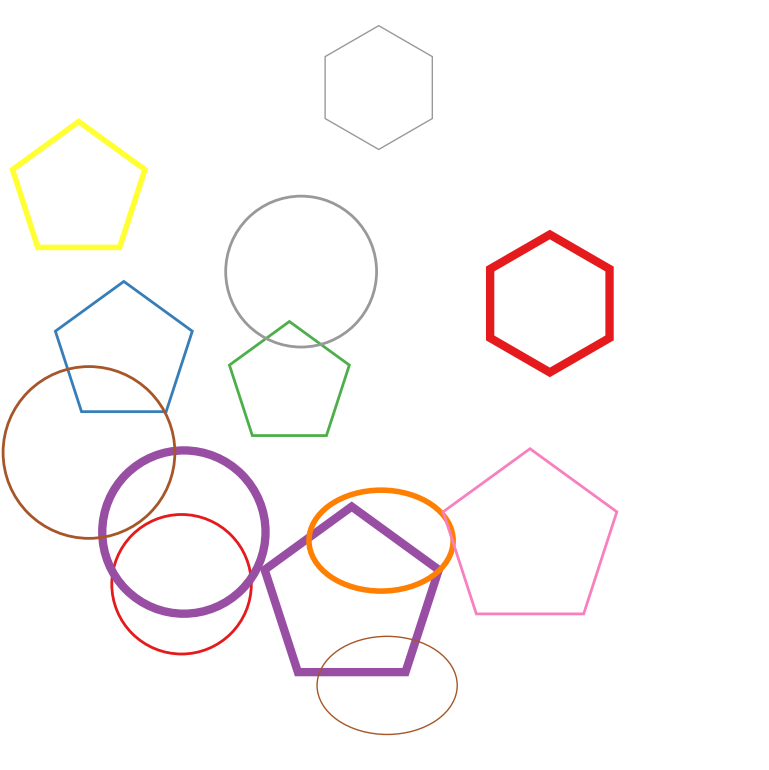[{"shape": "hexagon", "thickness": 3, "radius": 0.45, "center": [0.714, 0.606]}, {"shape": "circle", "thickness": 1, "radius": 0.45, "center": [0.236, 0.241]}, {"shape": "pentagon", "thickness": 1, "radius": 0.47, "center": [0.161, 0.541]}, {"shape": "pentagon", "thickness": 1, "radius": 0.41, "center": [0.376, 0.501]}, {"shape": "circle", "thickness": 3, "radius": 0.53, "center": [0.239, 0.309]}, {"shape": "pentagon", "thickness": 3, "radius": 0.59, "center": [0.457, 0.223]}, {"shape": "oval", "thickness": 2, "radius": 0.47, "center": [0.495, 0.298]}, {"shape": "pentagon", "thickness": 2, "radius": 0.45, "center": [0.102, 0.752]}, {"shape": "circle", "thickness": 1, "radius": 0.56, "center": [0.116, 0.412]}, {"shape": "oval", "thickness": 0.5, "radius": 0.46, "center": [0.503, 0.11]}, {"shape": "pentagon", "thickness": 1, "radius": 0.59, "center": [0.688, 0.299]}, {"shape": "circle", "thickness": 1, "radius": 0.49, "center": [0.391, 0.647]}, {"shape": "hexagon", "thickness": 0.5, "radius": 0.4, "center": [0.492, 0.886]}]